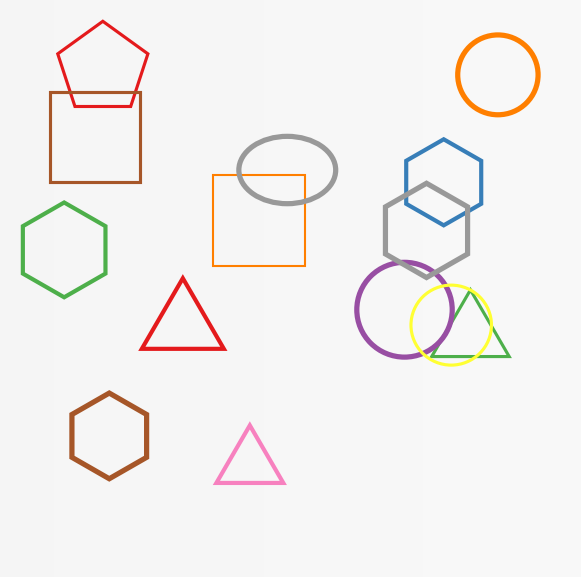[{"shape": "pentagon", "thickness": 1.5, "radius": 0.41, "center": [0.177, 0.881]}, {"shape": "triangle", "thickness": 2, "radius": 0.41, "center": [0.315, 0.436]}, {"shape": "hexagon", "thickness": 2, "radius": 0.37, "center": [0.763, 0.683]}, {"shape": "triangle", "thickness": 1.5, "radius": 0.38, "center": [0.809, 0.42]}, {"shape": "hexagon", "thickness": 2, "radius": 0.41, "center": [0.11, 0.566]}, {"shape": "circle", "thickness": 2.5, "radius": 0.41, "center": [0.696, 0.463]}, {"shape": "circle", "thickness": 2.5, "radius": 0.35, "center": [0.857, 0.87]}, {"shape": "square", "thickness": 1, "radius": 0.4, "center": [0.446, 0.617]}, {"shape": "circle", "thickness": 1.5, "radius": 0.35, "center": [0.776, 0.436]}, {"shape": "square", "thickness": 1.5, "radius": 0.39, "center": [0.163, 0.762]}, {"shape": "hexagon", "thickness": 2.5, "radius": 0.37, "center": [0.188, 0.244]}, {"shape": "triangle", "thickness": 2, "radius": 0.33, "center": [0.43, 0.196]}, {"shape": "oval", "thickness": 2.5, "radius": 0.42, "center": [0.494, 0.705]}, {"shape": "hexagon", "thickness": 2.5, "radius": 0.41, "center": [0.734, 0.6]}]